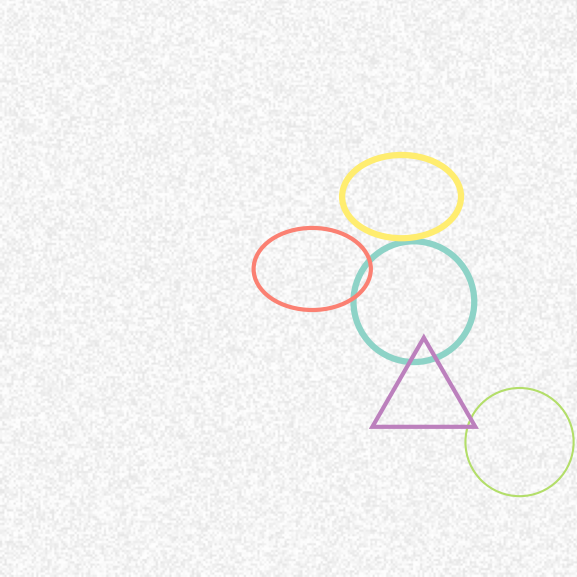[{"shape": "circle", "thickness": 3, "radius": 0.52, "center": [0.717, 0.477]}, {"shape": "oval", "thickness": 2, "radius": 0.51, "center": [0.541, 0.533]}, {"shape": "circle", "thickness": 1, "radius": 0.47, "center": [0.9, 0.234]}, {"shape": "triangle", "thickness": 2, "radius": 0.51, "center": [0.734, 0.312]}, {"shape": "oval", "thickness": 3, "radius": 0.51, "center": [0.695, 0.659]}]